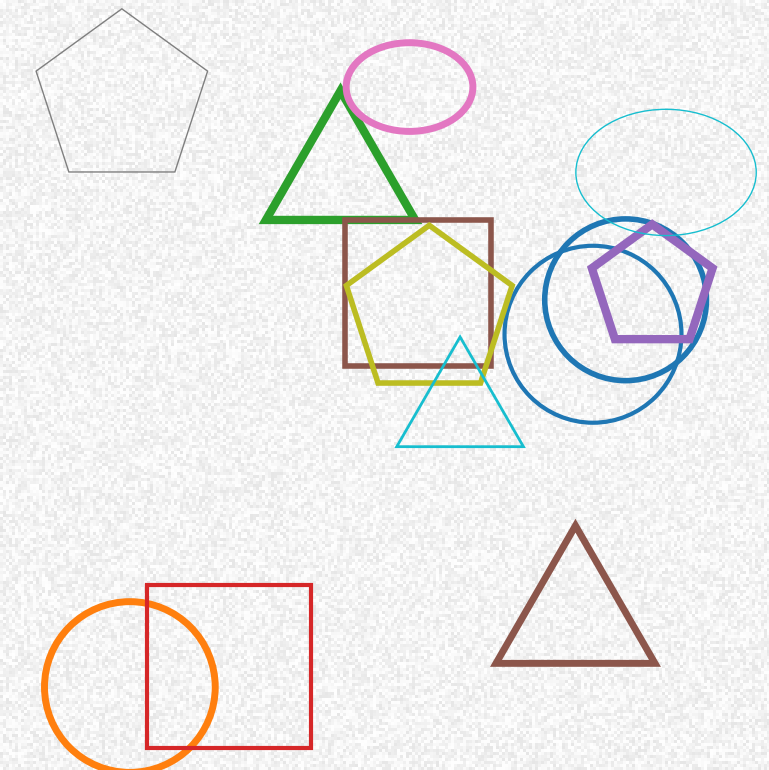[{"shape": "circle", "thickness": 2, "radius": 0.53, "center": [0.812, 0.611]}, {"shape": "circle", "thickness": 1.5, "radius": 0.57, "center": [0.77, 0.566]}, {"shape": "circle", "thickness": 2.5, "radius": 0.55, "center": [0.169, 0.108]}, {"shape": "triangle", "thickness": 3, "radius": 0.56, "center": [0.442, 0.77]}, {"shape": "square", "thickness": 1.5, "radius": 0.53, "center": [0.297, 0.134]}, {"shape": "pentagon", "thickness": 3, "radius": 0.41, "center": [0.847, 0.626]}, {"shape": "triangle", "thickness": 2.5, "radius": 0.6, "center": [0.747, 0.198]}, {"shape": "square", "thickness": 2, "radius": 0.47, "center": [0.543, 0.62]}, {"shape": "oval", "thickness": 2.5, "radius": 0.41, "center": [0.532, 0.887]}, {"shape": "pentagon", "thickness": 0.5, "radius": 0.59, "center": [0.158, 0.871]}, {"shape": "pentagon", "thickness": 2, "radius": 0.57, "center": [0.558, 0.594]}, {"shape": "oval", "thickness": 0.5, "radius": 0.59, "center": [0.865, 0.776]}, {"shape": "triangle", "thickness": 1, "radius": 0.48, "center": [0.598, 0.467]}]